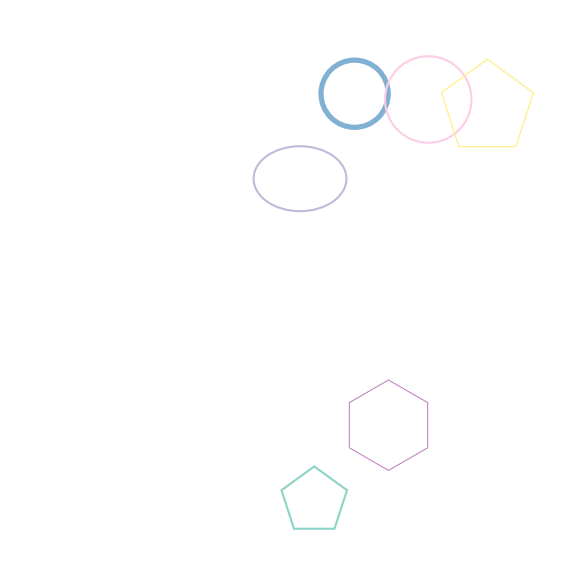[{"shape": "pentagon", "thickness": 1, "radius": 0.3, "center": [0.544, 0.132]}, {"shape": "oval", "thickness": 1, "radius": 0.4, "center": [0.52, 0.69]}, {"shape": "circle", "thickness": 2.5, "radius": 0.29, "center": [0.614, 0.837]}, {"shape": "circle", "thickness": 1, "radius": 0.37, "center": [0.742, 0.827]}, {"shape": "hexagon", "thickness": 0.5, "radius": 0.39, "center": [0.673, 0.263]}, {"shape": "pentagon", "thickness": 0.5, "radius": 0.42, "center": [0.844, 0.813]}]